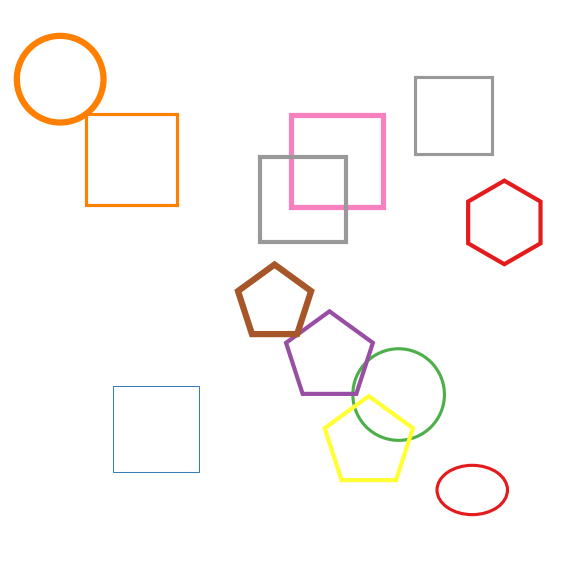[{"shape": "hexagon", "thickness": 2, "radius": 0.36, "center": [0.873, 0.614]}, {"shape": "oval", "thickness": 1.5, "radius": 0.31, "center": [0.818, 0.151]}, {"shape": "square", "thickness": 0.5, "radius": 0.37, "center": [0.271, 0.256]}, {"shape": "circle", "thickness": 1.5, "radius": 0.4, "center": [0.69, 0.316]}, {"shape": "pentagon", "thickness": 2, "radius": 0.4, "center": [0.571, 0.381]}, {"shape": "circle", "thickness": 3, "radius": 0.38, "center": [0.104, 0.862]}, {"shape": "square", "thickness": 1.5, "radius": 0.39, "center": [0.228, 0.723]}, {"shape": "pentagon", "thickness": 2, "radius": 0.4, "center": [0.639, 0.233]}, {"shape": "pentagon", "thickness": 3, "radius": 0.33, "center": [0.475, 0.474]}, {"shape": "square", "thickness": 2.5, "radius": 0.4, "center": [0.583, 0.72]}, {"shape": "square", "thickness": 1.5, "radius": 0.34, "center": [0.786, 0.799]}, {"shape": "square", "thickness": 2, "radius": 0.37, "center": [0.525, 0.654]}]